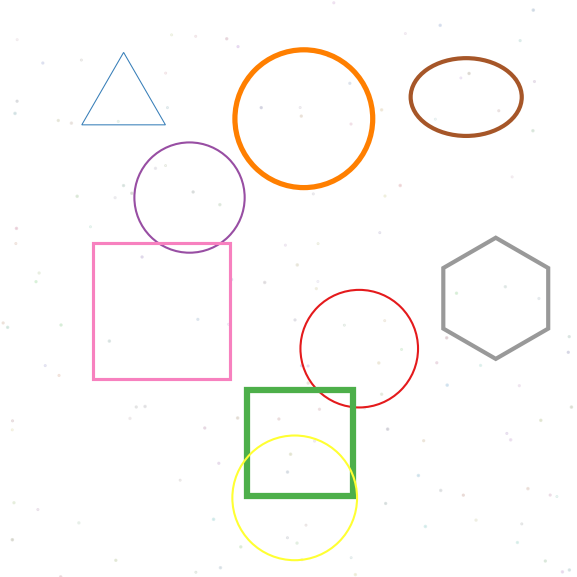[{"shape": "circle", "thickness": 1, "radius": 0.51, "center": [0.622, 0.395]}, {"shape": "triangle", "thickness": 0.5, "radius": 0.42, "center": [0.214, 0.825]}, {"shape": "square", "thickness": 3, "radius": 0.46, "center": [0.52, 0.232]}, {"shape": "circle", "thickness": 1, "radius": 0.48, "center": [0.328, 0.657]}, {"shape": "circle", "thickness": 2.5, "radius": 0.6, "center": [0.526, 0.794]}, {"shape": "circle", "thickness": 1, "radius": 0.54, "center": [0.51, 0.137]}, {"shape": "oval", "thickness": 2, "radius": 0.48, "center": [0.807, 0.831]}, {"shape": "square", "thickness": 1.5, "radius": 0.59, "center": [0.28, 0.46]}, {"shape": "hexagon", "thickness": 2, "radius": 0.52, "center": [0.858, 0.483]}]